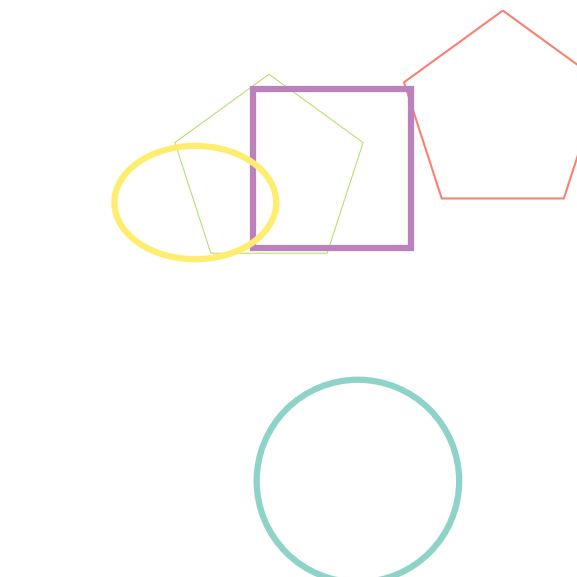[{"shape": "circle", "thickness": 3, "radius": 0.88, "center": [0.62, 0.166]}, {"shape": "pentagon", "thickness": 1, "radius": 0.9, "center": [0.871, 0.801]}, {"shape": "pentagon", "thickness": 0.5, "radius": 0.86, "center": [0.466, 0.699]}, {"shape": "square", "thickness": 3, "radius": 0.69, "center": [0.575, 0.707]}, {"shape": "oval", "thickness": 3, "radius": 0.7, "center": [0.338, 0.648]}]